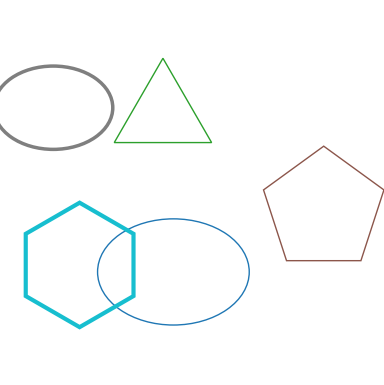[{"shape": "oval", "thickness": 1, "radius": 0.98, "center": [0.45, 0.294]}, {"shape": "triangle", "thickness": 1, "radius": 0.73, "center": [0.423, 0.703]}, {"shape": "pentagon", "thickness": 1, "radius": 0.82, "center": [0.841, 0.456]}, {"shape": "oval", "thickness": 2.5, "radius": 0.77, "center": [0.138, 0.72]}, {"shape": "hexagon", "thickness": 3, "radius": 0.81, "center": [0.207, 0.312]}]